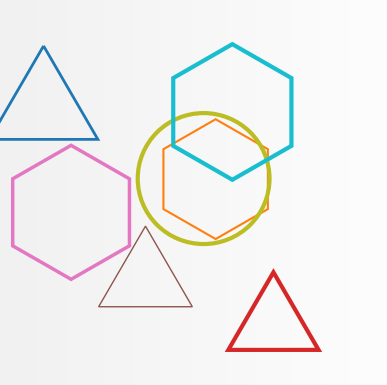[{"shape": "triangle", "thickness": 2, "radius": 0.81, "center": [0.112, 0.719]}, {"shape": "hexagon", "thickness": 1.5, "radius": 0.78, "center": [0.556, 0.535]}, {"shape": "triangle", "thickness": 3, "radius": 0.67, "center": [0.706, 0.158]}, {"shape": "triangle", "thickness": 1, "radius": 0.7, "center": [0.375, 0.273]}, {"shape": "hexagon", "thickness": 2.5, "radius": 0.87, "center": [0.183, 0.449]}, {"shape": "circle", "thickness": 3, "radius": 0.85, "center": [0.525, 0.536]}, {"shape": "hexagon", "thickness": 3, "radius": 0.88, "center": [0.6, 0.709]}]